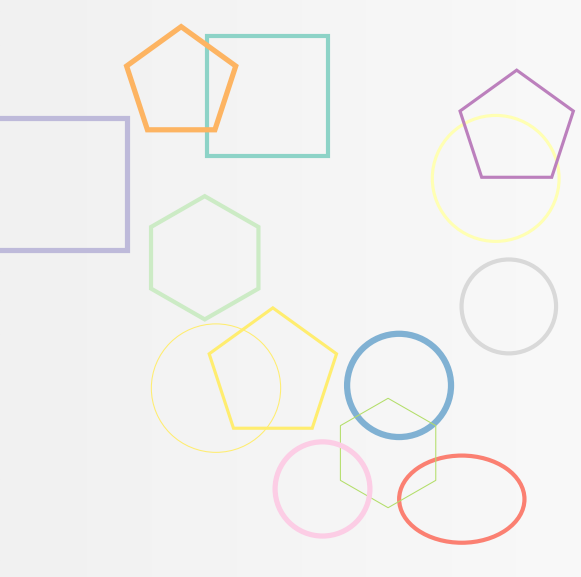[{"shape": "square", "thickness": 2, "radius": 0.52, "center": [0.46, 0.833]}, {"shape": "circle", "thickness": 1.5, "radius": 0.55, "center": [0.853, 0.69]}, {"shape": "square", "thickness": 2.5, "radius": 0.57, "center": [0.103, 0.68]}, {"shape": "oval", "thickness": 2, "radius": 0.54, "center": [0.795, 0.135]}, {"shape": "circle", "thickness": 3, "radius": 0.45, "center": [0.687, 0.332]}, {"shape": "pentagon", "thickness": 2.5, "radius": 0.49, "center": [0.312, 0.854]}, {"shape": "hexagon", "thickness": 0.5, "radius": 0.47, "center": [0.668, 0.215]}, {"shape": "circle", "thickness": 2.5, "radius": 0.41, "center": [0.555, 0.152]}, {"shape": "circle", "thickness": 2, "radius": 0.41, "center": [0.875, 0.469]}, {"shape": "pentagon", "thickness": 1.5, "radius": 0.51, "center": [0.889, 0.775]}, {"shape": "hexagon", "thickness": 2, "radius": 0.53, "center": [0.352, 0.553]}, {"shape": "circle", "thickness": 0.5, "radius": 0.56, "center": [0.372, 0.327]}, {"shape": "pentagon", "thickness": 1.5, "radius": 0.58, "center": [0.469, 0.351]}]